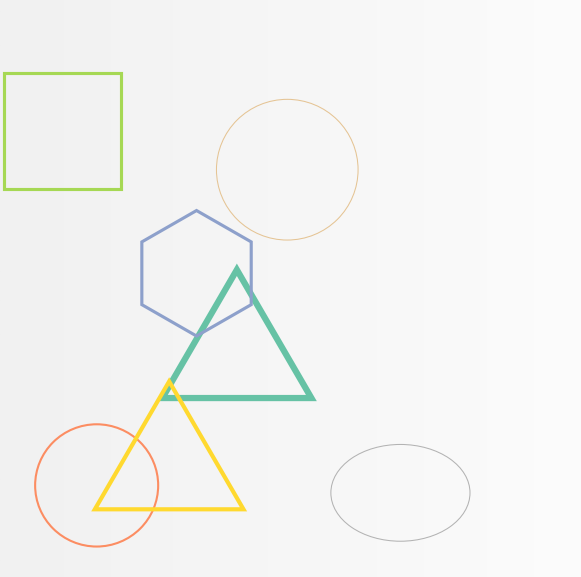[{"shape": "triangle", "thickness": 3, "radius": 0.74, "center": [0.407, 0.384]}, {"shape": "circle", "thickness": 1, "radius": 0.53, "center": [0.166, 0.159]}, {"shape": "hexagon", "thickness": 1.5, "radius": 0.54, "center": [0.338, 0.526]}, {"shape": "square", "thickness": 1.5, "radius": 0.5, "center": [0.107, 0.772]}, {"shape": "triangle", "thickness": 2, "radius": 0.74, "center": [0.291, 0.191]}, {"shape": "circle", "thickness": 0.5, "radius": 0.61, "center": [0.494, 0.705]}, {"shape": "oval", "thickness": 0.5, "radius": 0.6, "center": [0.689, 0.146]}]